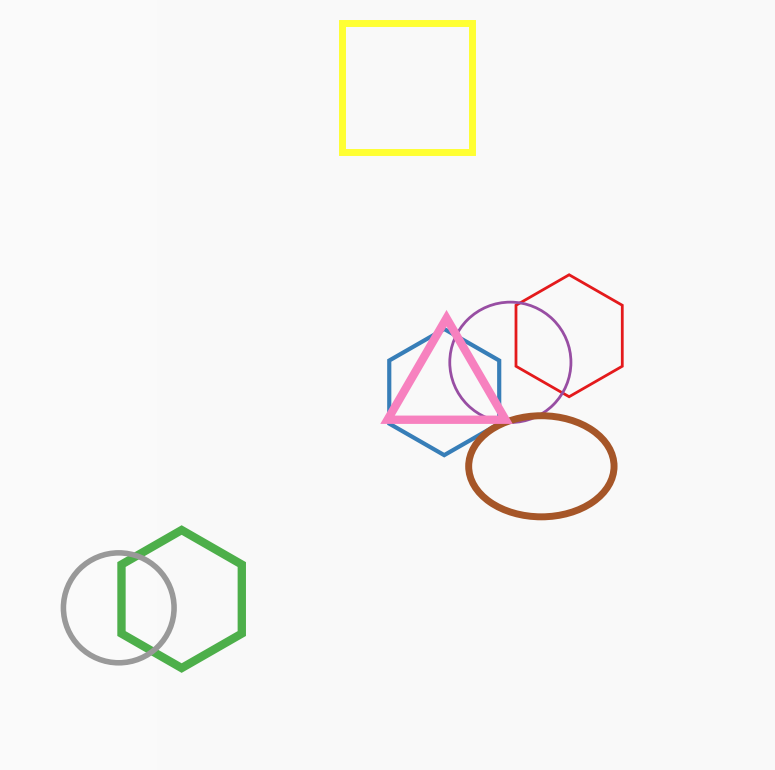[{"shape": "hexagon", "thickness": 1, "radius": 0.4, "center": [0.734, 0.564]}, {"shape": "hexagon", "thickness": 1.5, "radius": 0.41, "center": [0.573, 0.491]}, {"shape": "hexagon", "thickness": 3, "radius": 0.45, "center": [0.234, 0.222]}, {"shape": "circle", "thickness": 1, "radius": 0.39, "center": [0.659, 0.529]}, {"shape": "square", "thickness": 2.5, "radius": 0.42, "center": [0.525, 0.886]}, {"shape": "oval", "thickness": 2.5, "radius": 0.47, "center": [0.699, 0.394]}, {"shape": "triangle", "thickness": 3, "radius": 0.44, "center": [0.576, 0.499]}, {"shape": "circle", "thickness": 2, "radius": 0.36, "center": [0.153, 0.211]}]